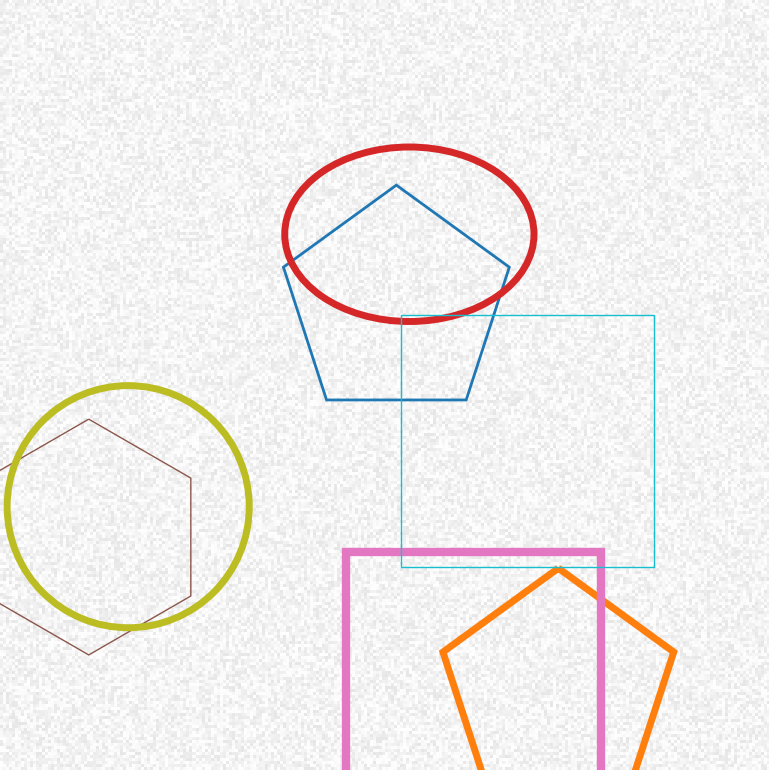[{"shape": "pentagon", "thickness": 1, "radius": 0.77, "center": [0.515, 0.605]}, {"shape": "pentagon", "thickness": 2.5, "radius": 0.79, "center": [0.725, 0.104]}, {"shape": "oval", "thickness": 2.5, "radius": 0.81, "center": [0.532, 0.696]}, {"shape": "hexagon", "thickness": 0.5, "radius": 0.77, "center": [0.115, 0.303]}, {"shape": "square", "thickness": 3, "radius": 0.83, "center": [0.615, 0.118]}, {"shape": "circle", "thickness": 2.5, "radius": 0.79, "center": [0.166, 0.342]}, {"shape": "square", "thickness": 0.5, "radius": 0.82, "center": [0.685, 0.427]}]